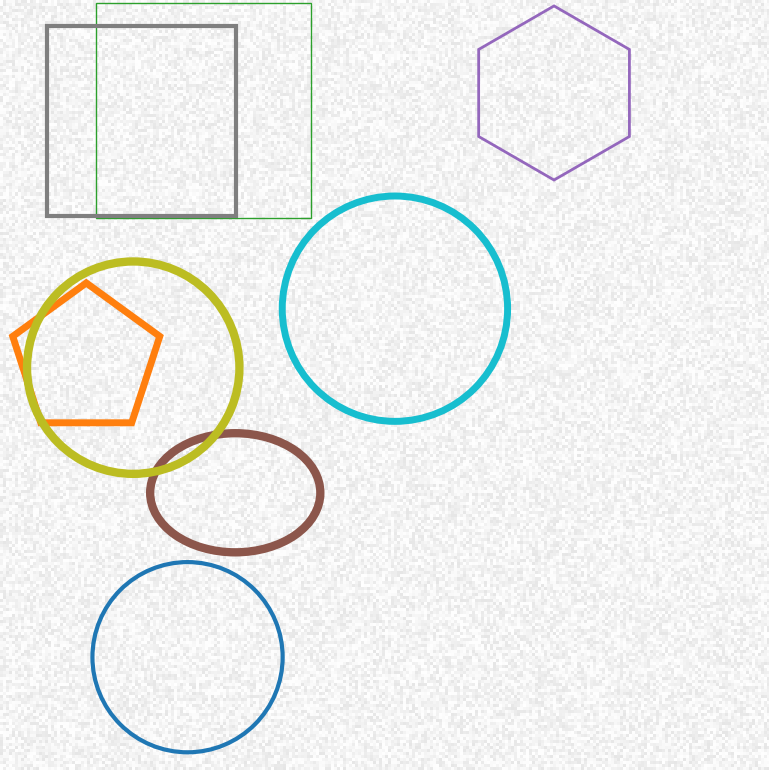[{"shape": "circle", "thickness": 1.5, "radius": 0.62, "center": [0.244, 0.147]}, {"shape": "pentagon", "thickness": 2.5, "radius": 0.5, "center": [0.112, 0.532]}, {"shape": "square", "thickness": 0.5, "radius": 0.7, "center": [0.264, 0.856]}, {"shape": "hexagon", "thickness": 1, "radius": 0.57, "center": [0.72, 0.879]}, {"shape": "oval", "thickness": 3, "radius": 0.55, "center": [0.306, 0.36]}, {"shape": "square", "thickness": 1.5, "radius": 0.61, "center": [0.184, 0.843]}, {"shape": "circle", "thickness": 3, "radius": 0.69, "center": [0.173, 0.523]}, {"shape": "circle", "thickness": 2.5, "radius": 0.73, "center": [0.513, 0.599]}]